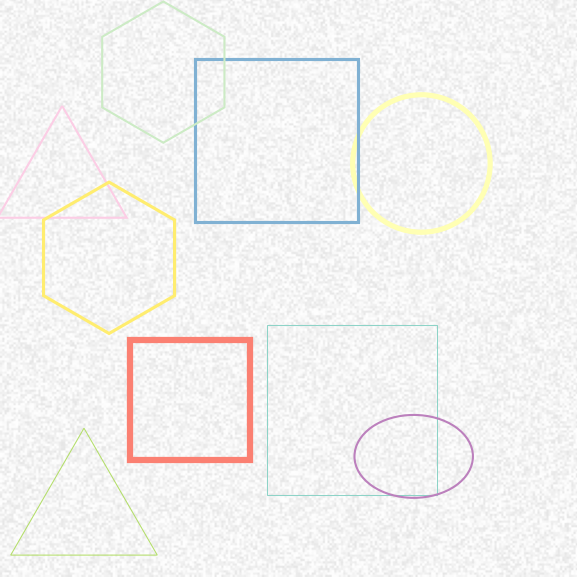[{"shape": "square", "thickness": 0.5, "radius": 0.74, "center": [0.61, 0.29]}, {"shape": "circle", "thickness": 2.5, "radius": 0.6, "center": [0.73, 0.716]}, {"shape": "square", "thickness": 3, "radius": 0.52, "center": [0.33, 0.306]}, {"shape": "square", "thickness": 1.5, "radius": 0.7, "center": [0.478, 0.756]}, {"shape": "triangle", "thickness": 0.5, "radius": 0.73, "center": [0.145, 0.111]}, {"shape": "triangle", "thickness": 1, "radius": 0.65, "center": [0.108, 0.687]}, {"shape": "oval", "thickness": 1, "radius": 0.51, "center": [0.716, 0.209]}, {"shape": "hexagon", "thickness": 1, "radius": 0.61, "center": [0.283, 0.874]}, {"shape": "hexagon", "thickness": 1.5, "radius": 0.66, "center": [0.189, 0.553]}]